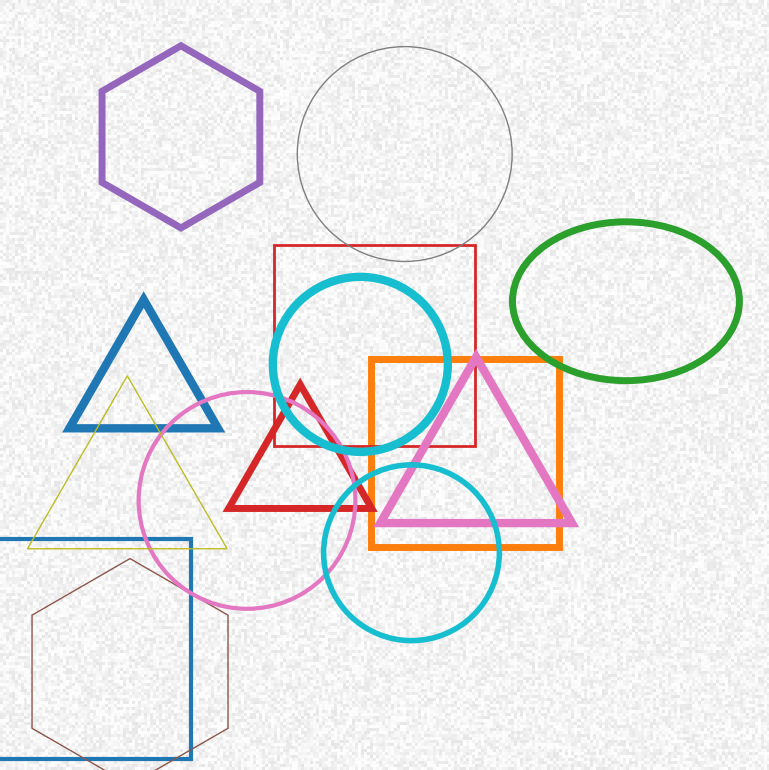[{"shape": "triangle", "thickness": 3, "radius": 0.56, "center": [0.187, 0.499]}, {"shape": "square", "thickness": 1.5, "radius": 0.71, "center": [0.105, 0.157]}, {"shape": "square", "thickness": 2.5, "radius": 0.61, "center": [0.604, 0.411]}, {"shape": "oval", "thickness": 2.5, "radius": 0.74, "center": [0.813, 0.609]}, {"shape": "triangle", "thickness": 2.5, "radius": 0.54, "center": [0.39, 0.393]}, {"shape": "square", "thickness": 1, "radius": 0.65, "center": [0.486, 0.551]}, {"shape": "hexagon", "thickness": 2.5, "radius": 0.59, "center": [0.235, 0.822]}, {"shape": "hexagon", "thickness": 0.5, "radius": 0.73, "center": [0.169, 0.128]}, {"shape": "triangle", "thickness": 3, "radius": 0.72, "center": [0.618, 0.393]}, {"shape": "circle", "thickness": 1.5, "radius": 0.7, "center": [0.321, 0.35]}, {"shape": "circle", "thickness": 0.5, "radius": 0.7, "center": [0.526, 0.8]}, {"shape": "triangle", "thickness": 0.5, "radius": 0.75, "center": [0.165, 0.362]}, {"shape": "circle", "thickness": 3, "radius": 0.57, "center": [0.468, 0.527]}, {"shape": "circle", "thickness": 2, "radius": 0.57, "center": [0.534, 0.282]}]